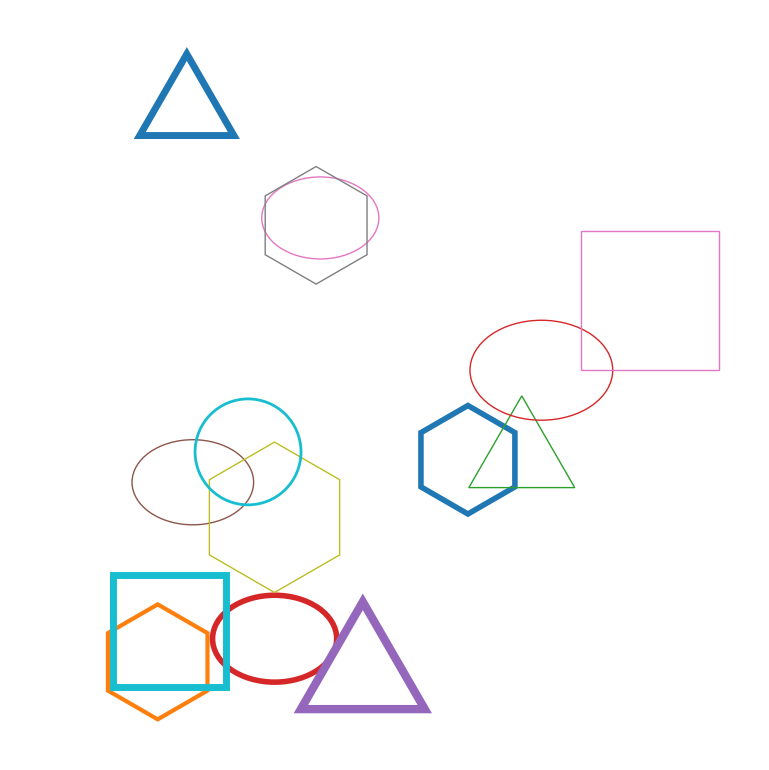[{"shape": "hexagon", "thickness": 2, "radius": 0.35, "center": [0.608, 0.403]}, {"shape": "triangle", "thickness": 2.5, "radius": 0.35, "center": [0.243, 0.859]}, {"shape": "hexagon", "thickness": 1.5, "radius": 0.37, "center": [0.205, 0.14]}, {"shape": "triangle", "thickness": 0.5, "radius": 0.4, "center": [0.678, 0.406]}, {"shape": "oval", "thickness": 2, "radius": 0.4, "center": [0.357, 0.171]}, {"shape": "oval", "thickness": 0.5, "radius": 0.46, "center": [0.703, 0.519]}, {"shape": "triangle", "thickness": 3, "radius": 0.46, "center": [0.471, 0.126]}, {"shape": "oval", "thickness": 0.5, "radius": 0.39, "center": [0.25, 0.374]}, {"shape": "square", "thickness": 0.5, "radius": 0.45, "center": [0.844, 0.61]}, {"shape": "oval", "thickness": 0.5, "radius": 0.38, "center": [0.416, 0.717]}, {"shape": "hexagon", "thickness": 0.5, "radius": 0.38, "center": [0.411, 0.707]}, {"shape": "hexagon", "thickness": 0.5, "radius": 0.49, "center": [0.357, 0.328]}, {"shape": "circle", "thickness": 1, "radius": 0.34, "center": [0.322, 0.413]}, {"shape": "square", "thickness": 2.5, "radius": 0.37, "center": [0.22, 0.181]}]